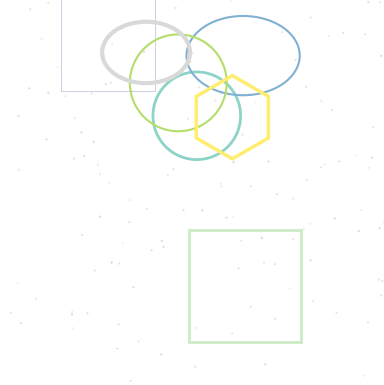[{"shape": "circle", "thickness": 2, "radius": 0.57, "center": [0.511, 0.699]}, {"shape": "square", "thickness": 0.5, "radius": 0.61, "center": [0.281, 0.884]}, {"shape": "oval", "thickness": 1.5, "radius": 0.74, "center": [0.631, 0.856]}, {"shape": "circle", "thickness": 1.5, "radius": 0.63, "center": [0.463, 0.785]}, {"shape": "oval", "thickness": 3, "radius": 0.57, "center": [0.379, 0.864]}, {"shape": "square", "thickness": 2, "radius": 0.73, "center": [0.637, 0.256]}, {"shape": "hexagon", "thickness": 2.5, "radius": 0.54, "center": [0.604, 0.696]}]